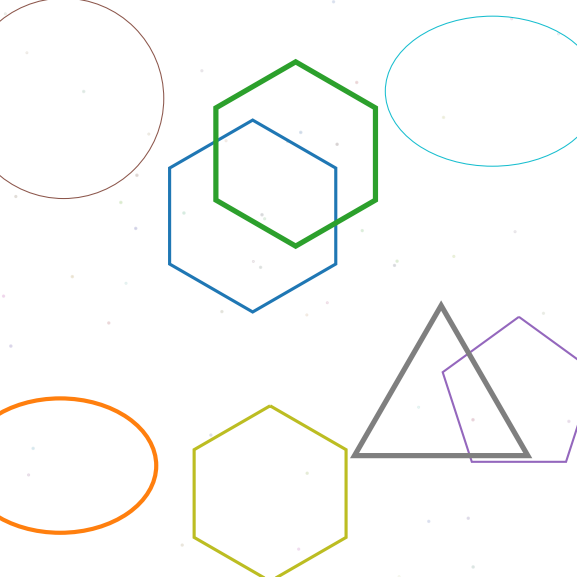[{"shape": "hexagon", "thickness": 1.5, "radius": 0.83, "center": [0.438, 0.625]}, {"shape": "oval", "thickness": 2, "radius": 0.83, "center": [0.104, 0.193]}, {"shape": "hexagon", "thickness": 2.5, "radius": 0.8, "center": [0.512, 0.732]}, {"shape": "pentagon", "thickness": 1, "radius": 0.69, "center": [0.899, 0.312]}, {"shape": "circle", "thickness": 0.5, "radius": 0.87, "center": [0.11, 0.829]}, {"shape": "triangle", "thickness": 2.5, "radius": 0.87, "center": [0.764, 0.297]}, {"shape": "hexagon", "thickness": 1.5, "radius": 0.76, "center": [0.468, 0.145]}, {"shape": "oval", "thickness": 0.5, "radius": 0.93, "center": [0.853, 0.841]}]